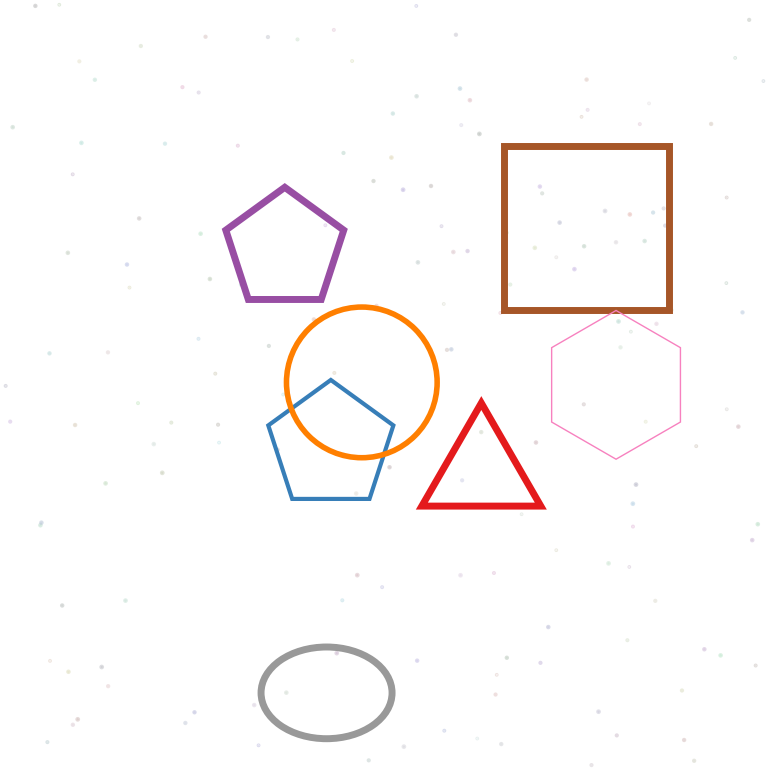[{"shape": "triangle", "thickness": 2.5, "radius": 0.45, "center": [0.625, 0.387]}, {"shape": "pentagon", "thickness": 1.5, "radius": 0.43, "center": [0.43, 0.421]}, {"shape": "pentagon", "thickness": 2.5, "radius": 0.4, "center": [0.37, 0.676]}, {"shape": "circle", "thickness": 2, "radius": 0.49, "center": [0.47, 0.503]}, {"shape": "square", "thickness": 2.5, "radius": 0.53, "center": [0.761, 0.704]}, {"shape": "hexagon", "thickness": 0.5, "radius": 0.48, "center": [0.8, 0.5]}, {"shape": "oval", "thickness": 2.5, "radius": 0.43, "center": [0.424, 0.1]}]